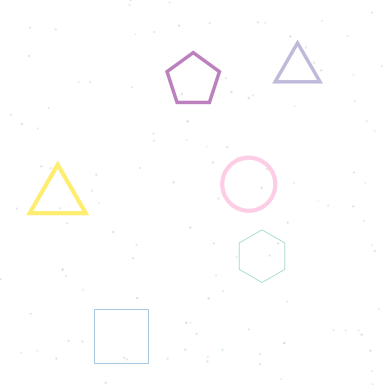[{"shape": "hexagon", "thickness": 0.5, "radius": 0.34, "center": [0.681, 0.335]}, {"shape": "triangle", "thickness": 2.5, "radius": 0.34, "center": [0.773, 0.821]}, {"shape": "square", "thickness": 0.5, "radius": 0.35, "center": [0.315, 0.128]}, {"shape": "circle", "thickness": 3, "radius": 0.34, "center": [0.646, 0.521]}, {"shape": "pentagon", "thickness": 2.5, "radius": 0.36, "center": [0.502, 0.792]}, {"shape": "triangle", "thickness": 3, "radius": 0.42, "center": [0.15, 0.488]}]